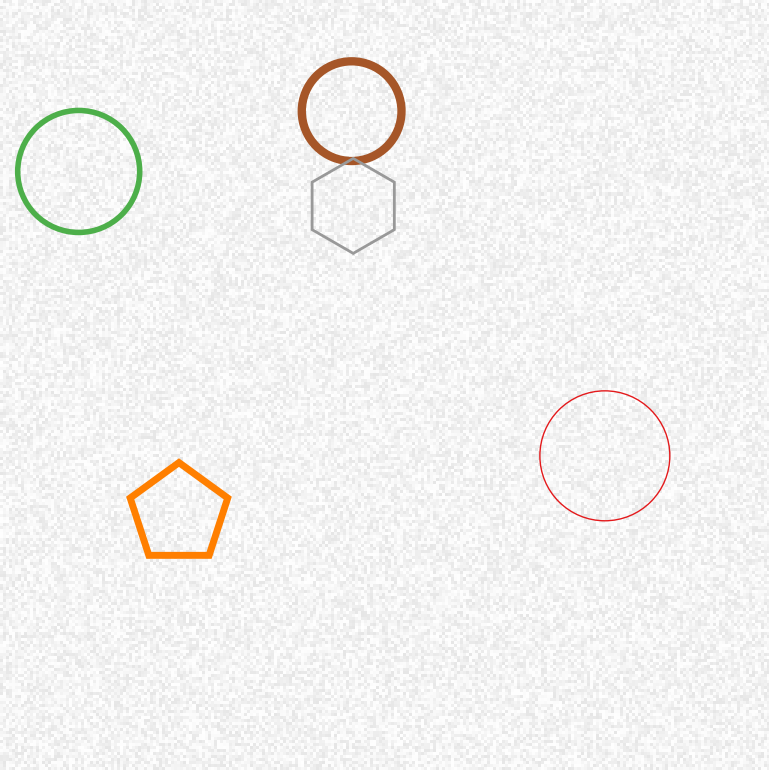[{"shape": "circle", "thickness": 0.5, "radius": 0.42, "center": [0.786, 0.408]}, {"shape": "circle", "thickness": 2, "radius": 0.4, "center": [0.102, 0.777]}, {"shape": "pentagon", "thickness": 2.5, "radius": 0.33, "center": [0.232, 0.333]}, {"shape": "circle", "thickness": 3, "radius": 0.32, "center": [0.457, 0.856]}, {"shape": "hexagon", "thickness": 1, "radius": 0.31, "center": [0.459, 0.733]}]